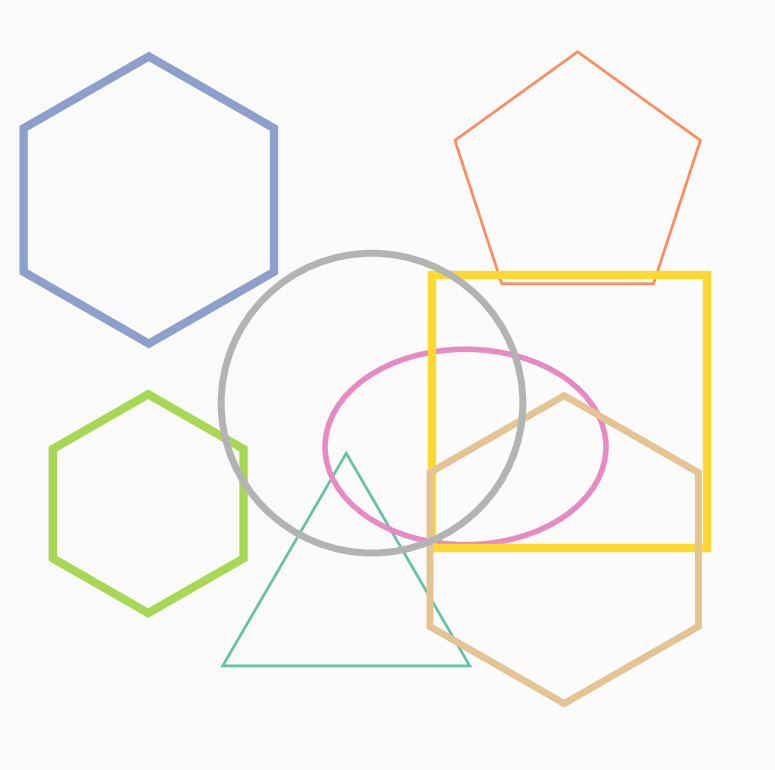[{"shape": "triangle", "thickness": 1, "radius": 0.92, "center": [0.447, 0.227]}, {"shape": "pentagon", "thickness": 1, "radius": 0.83, "center": [0.745, 0.766]}, {"shape": "hexagon", "thickness": 3, "radius": 0.93, "center": [0.192, 0.74]}, {"shape": "oval", "thickness": 2, "radius": 0.91, "center": [0.601, 0.42]}, {"shape": "hexagon", "thickness": 3, "radius": 0.71, "center": [0.191, 0.346]}, {"shape": "square", "thickness": 3, "radius": 0.89, "center": [0.735, 0.466]}, {"shape": "hexagon", "thickness": 2.5, "radius": 1.0, "center": [0.728, 0.286]}, {"shape": "circle", "thickness": 2.5, "radius": 0.97, "center": [0.48, 0.476]}]